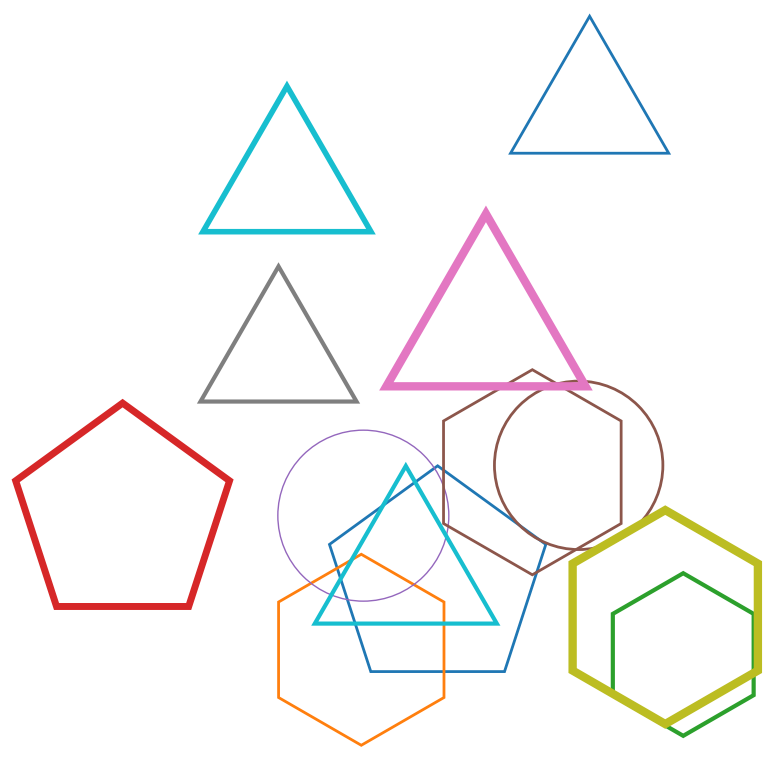[{"shape": "triangle", "thickness": 1, "radius": 0.59, "center": [0.766, 0.86]}, {"shape": "pentagon", "thickness": 1, "radius": 0.74, "center": [0.568, 0.247]}, {"shape": "hexagon", "thickness": 1, "radius": 0.62, "center": [0.469, 0.156]}, {"shape": "hexagon", "thickness": 1.5, "radius": 0.53, "center": [0.887, 0.15]}, {"shape": "pentagon", "thickness": 2.5, "radius": 0.73, "center": [0.159, 0.33]}, {"shape": "circle", "thickness": 0.5, "radius": 0.56, "center": [0.472, 0.33]}, {"shape": "hexagon", "thickness": 1, "radius": 0.67, "center": [0.691, 0.387]}, {"shape": "circle", "thickness": 1, "radius": 0.55, "center": [0.752, 0.396]}, {"shape": "triangle", "thickness": 3, "radius": 0.75, "center": [0.631, 0.573]}, {"shape": "triangle", "thickness": 1.5, "radius": 0.58, "center": [0.362, 0.537]}, {"shape": "hexagon", "thickness": 3, "radius": 0.69, "center": [0.864, 0.199]}, {"shape": "triangle", "thickness": 2, "radius": 0.63, "center": [0.373, 0.762]}, {"shape": "triangle", "thickness": 1.5, "radius": 0.68, "center": [0.527, 0.258]}]